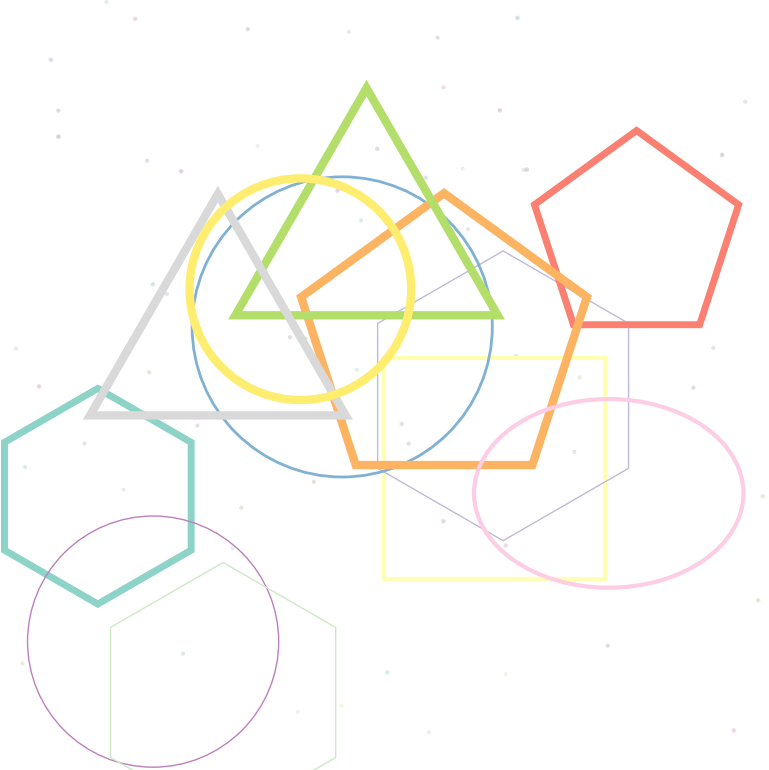[{"shape": "hexagon", "thickness": 2.5, "radius": 0.7, "center": [0.127, 0.356]}, {"shape": "square", "thickness": 1.5, "radius": 0.72, "center": [0.643, 0.391]}, {"shape": "hexagon", "thickness": 0.5, "radius": 0.94, "center": [0.653, 0.486]}, {"shape": "pentagon", "thickness": 2.5, "radius": 0.7, "center": [0.827, 0.691]}, {"shape": "circle", "thickness": 1, "radius": 0.97, "center": [0.444, 0.575]}, {"shape": "pentagon", "thickness": 3, "radius": 0.98, "center": [0.577, 0.554]}, {"shape": "triangle", "thickness": 3, "radius": 0.98, "center": [0.476, 0.689]}, {"shape": "oval", "thickness": 1.5, "radius": 0.88, "center": [0.791, 0.359]}, {"shape": "triangle", "thickness": 3, "radius": 0.96, "center": [0.283, 0.556]}, {"shape": "circle", "thickness": 0.5, "radius": 0.82, "center": [0.199, 0.167]}, {"shape": "hexagon", "thickness": 0.5, "radius": 0.84, "center": [0.29, 0.101]}, {"shape": "circle", "thickness": 3, "radius": 0.72, "center": [0.39, 0.624]}]